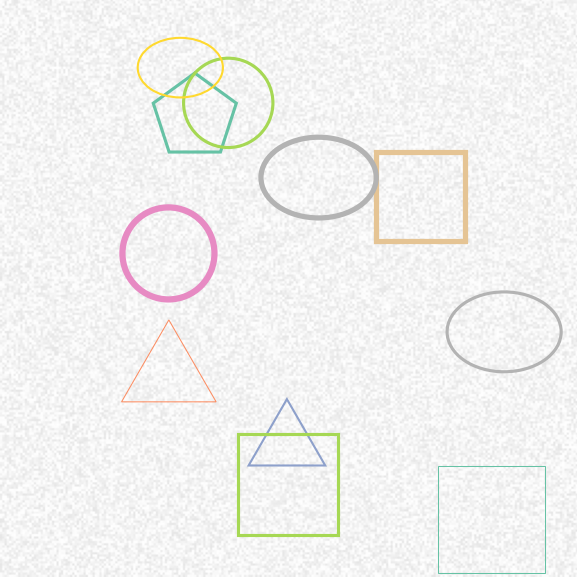[{"shape": "pentagon", "thickness": 1.5, "radius": 0.38, "center": [0.337, 0.797]}, {"shape": "square", "thickness": 0.5, "radius": 0.46, "center": [0.851, 0.1]}, {"shape": "triangle", "thickness": 0.5, "radius": 0.47, "center": [0.292, 0.351]}, {"shape": "triangle", "thickness": 1, "radius": 0.38, "center": [0.497, 0.231]}, {"shape": "circle", "thickness": 3, "radius": 0.4, "center": [0.292, 0.56]}, {"shape": "circle", "thickness": 1.5, "radius": 0.39, "center": [0.395, 0.821]}, {"shape": "square", "thickness": 1.5, "radius": 0.44, "center": [0.499, 0.16]}, {"shape": "oval", "thickness": 1, "radius": 0.37, "center": [0.312, 0.882]}, {"shape": "square", "thickness": 2.5, "radius": 0.39, "center": [0.728, 0.659]}, {"shape": "oval", "thickness": 2.5, "radius": 0.5, "center": [0.552, 0.692]}, {"shape": "oval", "thickness": 1.5, "radius": 0.49, "center": [0.873, 0.425]}]